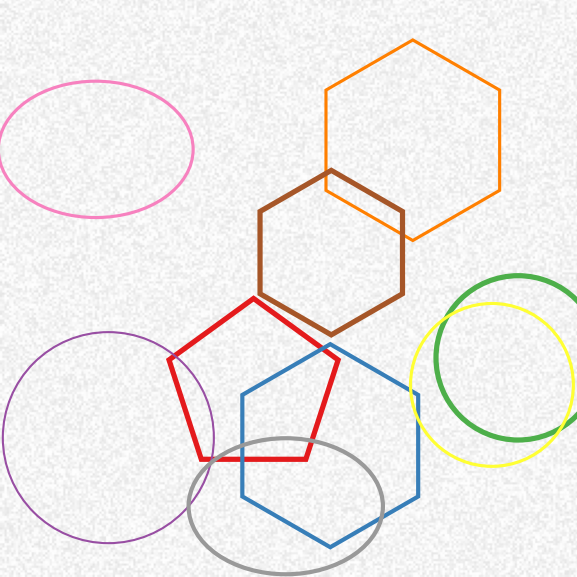[{"shape": "pentagon", "thickness": 2.5, "radius": 0.77, "center": [0.439, 0.328]}, {"shape": "hexagon", "thickness": 2, "radius": 0.88, "center": [0.572, 0.227]}, {"shape": "circle", "thickness": 2.5, "radius": 0.71, "center": [0.897, 0.379]}, {"shape": "circle", "thickness": 1, "radius": 0.91, "center": [0.188, 0.241]}, {"shape": "hexagon", "thickness": 1.5, "radius": 0.87, "center": [0.715, 0.756]}, {"shape": "circle", "thickness": 1.5, "radius": 0.71, "center": [0.852, 0.333]}, {"shape": "hexagon", "thickness": 2.5, "radius": 0.71, "center": [0.574, 0.562]}, {"shape": "oval", "thickness": 1.5, "radius": 0.84, "center": [0.166, 0.74]}, {"shape": "oval", "thickness": 2, "radius": 0.84, "center": [0.495, 0.123]}]